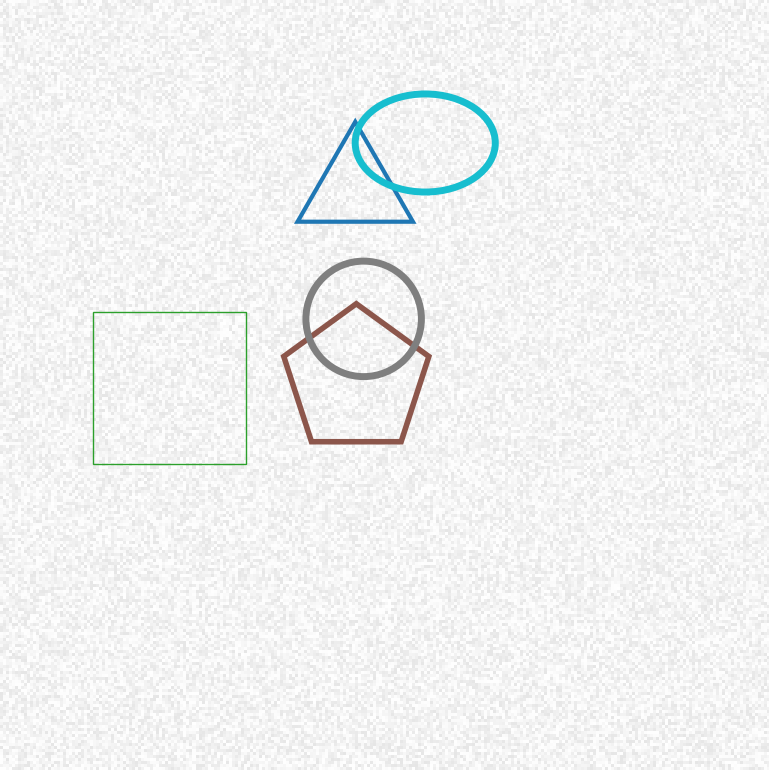[{"shape": "triangle", "thickness": 1.5, "radius": 0.43, "center": [0.461, 0.755]}, {"shape": "square", "thickness": 0.5, "radius": 0.49, "center": [0.22, 0.496]}, {"shape": "pentagon", "thickness": 2, "radius": 0.5, "center": [0.463, 0.506]}, {"shape": "circle", "thickness": 2.5, "radius": 0.37, "center": [0.472, 0.586]}, {"shape": "oval", "thickness": 2.5, "radius": 0.45, "center": [0.552, 0.814]}]